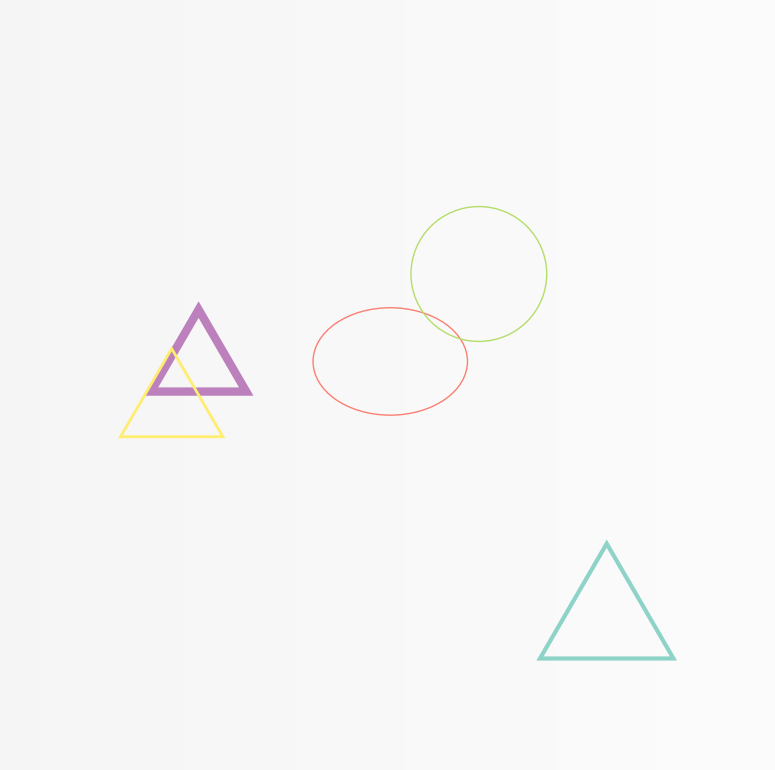[{"shape": "triangle", "thickness": 1.5, "radius": 0.5, "center": [0.783, 0.195]}, {"shape": "oval", "thickness": 0.5, "radius": 0.5, "center": [0.504, 0.531]}, {"shape": "circle", "thickness": 0.5, "radius": 0.44, "center": [0.618, 0.644]}, {"shape": "triangle", "thickness": 3, "radius": 0.35, "center": [0.256, 0.527]}, {"shape": "triangle", "thickness": 1, "radius": 0.38, "center": [0.222, 0.471]}]